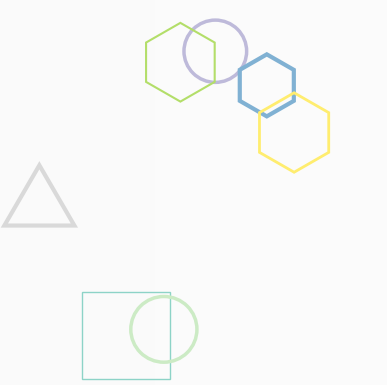[{"shape": "square", "thickness": 1, "radius": 0.57, "center": [0.325, 0.129]}, {"shape": "circle", "thickness": 2.5, "radius": 0.4, "center": [0.556, 0.867]}, {"shape": "hexagon", "thickness": 3, "radius": 0.4, "center": [0.689, 0.778]}, {"shape": "hexagon", "thickness": 1.5, "radius": 0.51, "center": [0.465, 0.838]}, {"shape": "triangle", "thickness": 3, "radius": 0.52, "center": [0.102, 0.466]}, {"shape": "circle", "thickness": 2.5, "radius": 0.43, "center": [0.423, 0.145]}, {"shape": "hexagon", "thickness": 2, "radius": 0.52, "center": [0.759, 0.656]}]